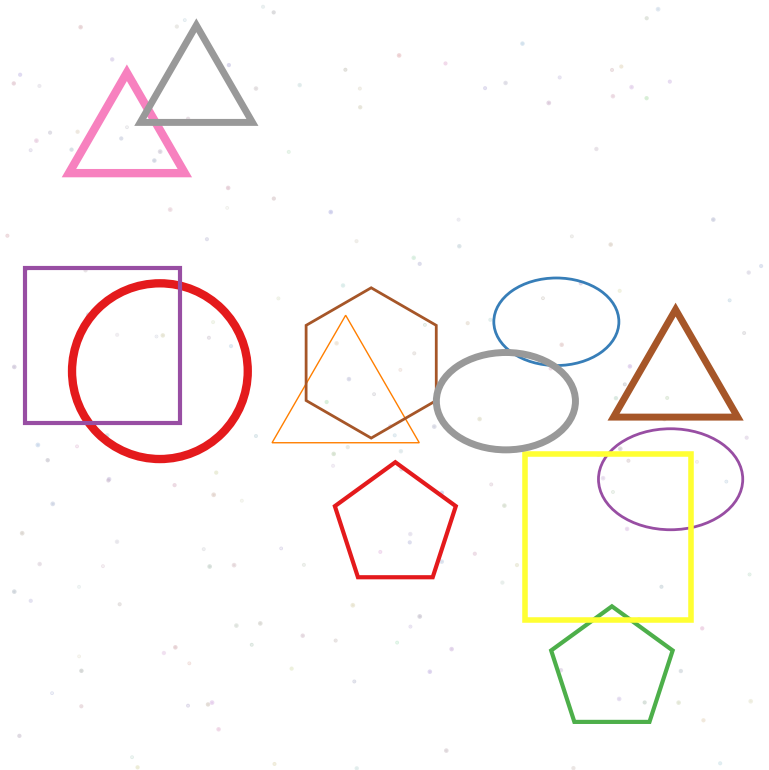[{"shape": "pentagon", "thickness": 1.5, "radius": 0.41, "center": [0.513, 0.317]}, {"shape": "circle", "thickness": 3, "radius": 0.57, "center": [0.208, 0.518]}, {"shape": "oval", "thickness": 1, "radius": 0.41, "center": [0.723, 0.582]}, {"shape": "pentagon", "thickness": 1.5, "radius": 0.41, "center": [0.795, 0.13]}, {"shape": "square", "thickness": 1.5, "radius": 0.5, "center": [0.133, 0.551]}, {"shape": "oval", "thickness": 1, "radius": 0.47, "center": [0.871, 0.378]}, {"shape": "triangle", "thickness": 0.5, "radius": 0.55, "center": [0.449, 0.48]}, {"shape": "square", "thickness": 2, "radius": 0.54, "center": [0.79, 0.303]}, {"shape": "triangle", "thickness": 2.5, "radius": 0.47, "center": [0.877, 0.505]}, {"shape": "hexagon", "thickness": 1, "radius": 0.49, "center": [0.482, 0.529]}, {"shape": "triangle", "thickness": 3, "radius": 0.43, "center": [0.165, 0.819]}, {"shape": "triangle", "thickness": 2.5, "radius": 0.42, "center": [0.255, 0.883]}, {"shape": "oval", "thickness": 2.5, "radius": 0.45, "center": [0.657, 0.479]}]